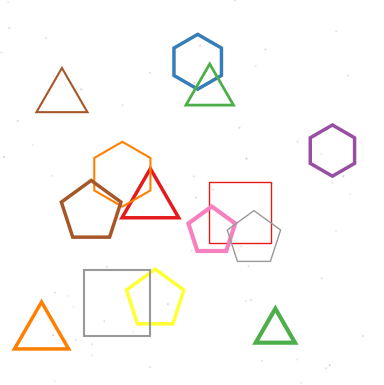[{"shape": "square", "thickness": 1, "radius": 0.4, "center": [0.623, 0.449]}, {"shape": "triangle", "thickness": 2.5, "radius": 0.43, "center": [0.391, 0.477]}, {"shape": "hexagon", "thickness": 2.5, "radius": 0.36, "center": [0.514, 0.84]}, {"shape": "triangle", "thickness": 2, "radius": 0.36, "center": [0.545, 0.763]}, {"shape": "triangle", "thickness": 3, "radius": 0.29, "center": [0.715, 0.139]}, {"shape": "hexagon", "thickness": 2.5, "radius": 0.33, "center": [0.863, 0.609]}, {"shape": "hexagon", "thickness": 1.5, "radius": 0.42, "center": [0.318, 0.548]}, {"shape": "triangle", "thickness": 2.5, "radius": 0.41, "center": [0.108, 0.134]}, {"shape": "pentagon", "thickness": 2.5, "radius": 0.39, "center": [0.403, 0.222]}, {"shape": "pentagon", "thickness": 2.5, "radius": 0.41, "center": [0.237, 0.45]}, {"shape": "triangle", "thickness": 1.5, "radius": 0.38, "center": [0.161, 0.747]}, {"shape": "pentagon", "thickness": 3, "radius": 0.32, "center": [0.55, 0.4]}, {"shape": "square", "thickness": 1.5, "radius": 0.43, "center": [0.303, 0.214]}, {"shape": "pentagon", "thickness": 1, "radius": 0.36, "center": [0.66, 0.38]}]